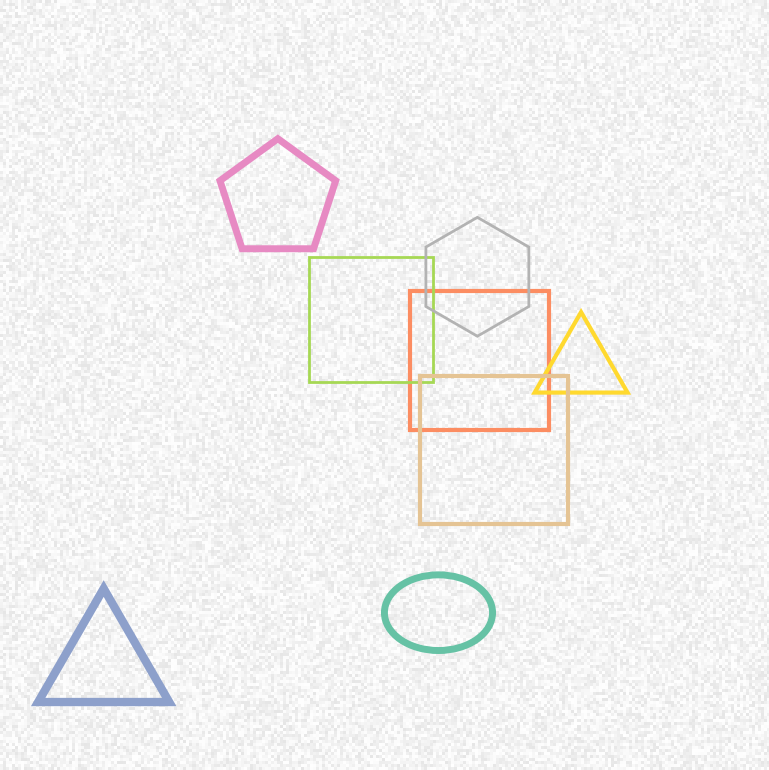[{"shape": "oval", "thickness": 2.5, "radius": 0.35, "center": [0.569, 0.204]}, {"shape": "square", "thickness": 1.5, "radius": 0.45, "center": [0.623, 0.532]}, {"shape": "triangle", "thickness": 3, "radius": 0.49, "center": [0.135, 0.137]}, {"shape": "pentagon", "thickness": 2.5, "radius": 0.4, "center": [0.361, 0.741]}, {"shape": "square", "thickness": 1, "radius": 0.4, "center": [0.482, 0.585]}, {"shape": "triangle", "thickness": 1.5, "radius": 0.35, "center": [0.755, 0.525]}, {"shape": "square", "thickness": 1.5, "radius": 0.48, "center": [0.642, 0.415]}, {"shape": "hexagon", "thickness": 1, "radius": 0.39, "center": [0.62, 0.641]}]